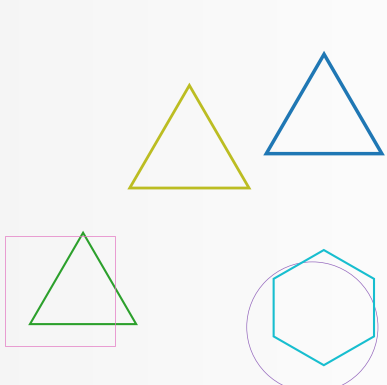[{"shape": "triangle", "thickness": 2.5, "radius": 0.86, "center": [0.836, 0.687]}, {"shape": "triangle", "thickness": 1.5, "radius": 0.79, "center": [0.214, 0.237]}, {"shape": "circle", "thickness": 0.5, "radius": 0.85, "center": [0.806, 0.15]}, {"shape": "square", "thickness": 0.5, "radius": 0.71, "center": [0.155, 0.245]}, {"shape": "triangle", "thickness": 2, "radius": 0.89, "center": [0.489, 0.6]}, {"shape": "hexagon", "thickness": 1.5, "radius": 0.75, "center": [0.836, 0.201]}]